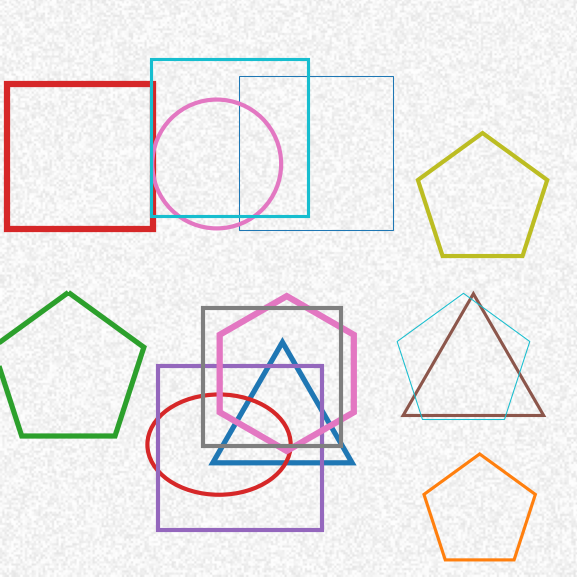[{"shape": "triangle", "thickness": 2.5, "radius": 0.7, "center": [0.489, 0.267]}, {"shape": "square", "thickness": 0.5, "radius": 0.67, "center": [0.548, 0.734]}, {"shape": "pentagon", "thickness": 1.5, "radius": 0.51, "center": [0.831, 0.112]}, {"shape": "pentagon", "thickness": 2.5, "radius": 0.69, "center": [0.118, 0.355]}, {"shape": "square", "thickness": 3, "radius": 0.63, "center": [0.138, 0.728]}, {"shape": "oval", "thickness": 2, "radius": 0.62, "center": [0.379, 0.229]}, {"shape": "square", "thickness": 2, "radius": 0.71, "center": [0.416, 0.223]}, {"shape": "triangle", "thickness": 1.5, "radius": 0.7, "center": [0.82, 0.35]}, {"shape": "hexagon", "thickness": 3, "radius": 0.67, "center": [0.497, 0.352]}, {"shape": "circle", "thickness": 2, "radius": 0.56, "center": [0.375, 0.715]}, {"shape": "square", "thickness": 2, "radius": 0.6, "center": [0.47, 0.347]}, {"shape": "pentagon", "thickness": 2, "radius": 0.59, "center": [0.836, 0.651]}, {"shape": "pentagon", "thickness": 0.5, "radius": 0.6, "center": [0.803, 0.37]}, {"shape": "square", "thickness": 1.5, "radius": 0.68, "center": [0.397, 0.761]}]